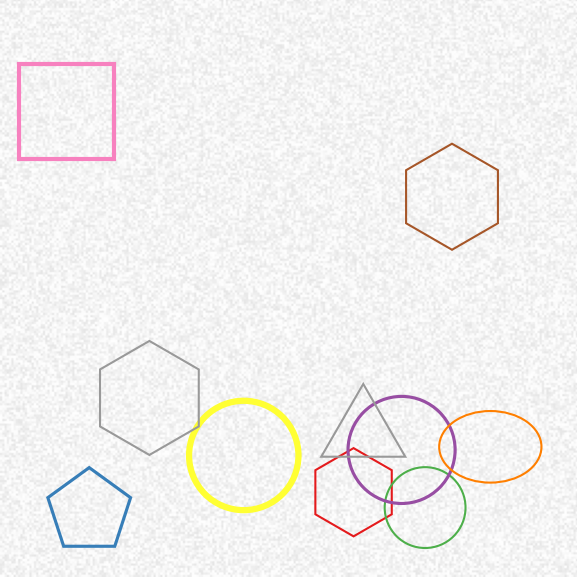[{"shape": "hexagon", "thickness": 1, "radius": 0.38, "center": [0.612, 0.147]}, {"shape": "pentagon", "thickness": 1.5, "radius": 0.38, "center": [0.154, 0.114]}, {"shape": "circle", "thickness": 1, "radius": 0.35, "center": [0.736, 0.12]}, {"shape": "circle", "thickness": 1.5, "radius": 0.46, "center": [0.695, 0.22]}, {"shape": "oval", "thickness": 1, "radius": 0.44, "center": [0.849, 0.225]}, {"shape": "circle", "thickness": 3, "radius": 0.47, "center": [0.422, 0.21]}, {"shape": "hexagon", "thickness": 1, "radius": 0.46, "center": [0.783, 0.658]}, {"shape": "square", "thickness": 2, "radius": 0.41, "center": [0.115, 0.806]}, {"shape": "hexagon", "thickness": 1, "radius": 0.49, "center": [0.259, 0.31]}, {"shape": "triangle", "thickness": 1, "radius": 0.42, "center": [0.629, 0.25]}]